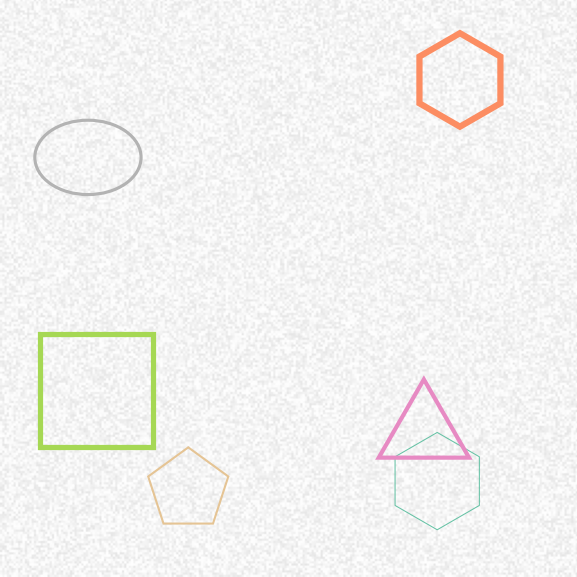[{"shape": "hexagon", "thickness": 0.5, "radius": 0.42, "center": [0.757, 0.166]}, {"shape": "hexagon", "thickness": 3, "radius": 0.4, "center": [0.796, 0.861]}, {"shape": "triangle", "thickness": 2, "radius": 0.45, "center": [0.734, 0.252]}, {"shape": "square", "thickness": 2.5, "radius": 0.49, "center": [0.168, 0.323]}, {"shape": "pentagon", "thickness": 1, "radius": 0.36, "center": [0.326, 0.152]}, {"shape": "oval", "thickness": 1.5, "radius": 0.46, "center": [0.152, 0.727]}]